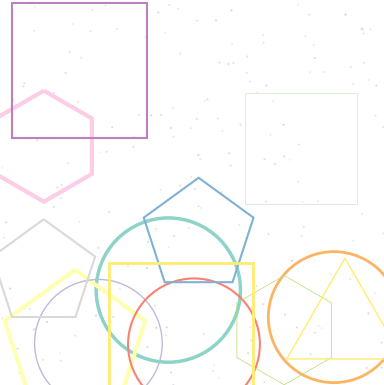[{"shape": "circle", "thickness": 2.5, "radius": 0.94, "center": [0.437, 0.247]}, {"shape": "pentagon", "thickness": 3, "radius": 0.96, "center": [0.195, 0.107]}, {"shape": "circle", "thickness": 1, "radius": 0.83, "center": [0.256, 0.108]}, {"shape": "circle", "thickness": 1.5, "radius": 0.86, "center": [0.504, 0.105]}, {"shape": "pentagon", "thickness": 1.5, "radius": 0.75, "center": [0.516, 0.388]}, {"shape": "circle", "thickness": 2, "radius": 0.85, "center": [0.867, 0.176]}, {"shape": "hexagon", "thickness": 0.5, "radius": 0.71, "center": [0.738, 0.142]}, {"shape": "hexagon", "thickness": 3, "radius": 0.72, "center": [0.114, 0.62]}, {"shape": "pentagon", "thickness": 1.5, "radius": 0.7, "center": [0.114, 0.29]}, {"shape": "square", "thickness": 1.5, "radius": 0.88, "center": [0.206, 0.817]}, {"shape": "square", "thickness": 0.5, "radius": 0.72, "center": [0.782, 0.615]}, {"shape": "square", "thickness": 2, "radius": 0.93, "center": [0.471, 0.13]}, {"shape": "triangle", "thickness": 1, "radius": 0.87, "center": [0.896, 0.155]}]